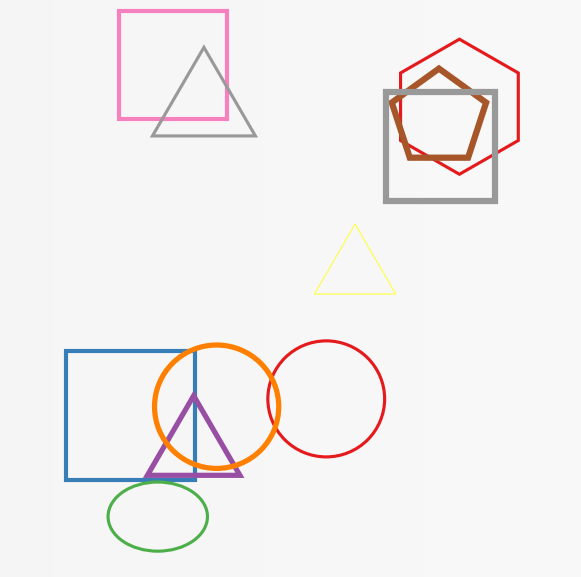[{"shape": "hexagon", "thickness": 1.5, "radius": 0.58, "center": [0.79, 0.814]}, {"shape": "circle", "thickness": 1.5, "radius": 0.5, "center": [0.561, 0.308]}, {"shape": "square", "thickness": 2, "radius": 0.56, "center": [0.224, 0.28]}, {"shape": "oval", "thickness": 1.5, "radius": 0.43, "center": [0.271, 0.105]}, {"shape": "triangle", "thickness": 2.5, "radius": 0.46, "center": [0.333, 0.222]}, {"shape": "circle", "thickness": 2.5, "radius": 0.53, "center": [0.373, 0.295]}, {"shape": "triangle", "thickness": 0.5, "radius": 0.4, "center": [0.611, 0.53]}, {"shape": "pentagon", "thickness": 3, "radius": 0.43, "center": [0.755, 0.795]}, {"shape": "square", "thickness": 2, "radius": 0.47, "center": [0.298, 0.887]}, {"shape": "square", "thickness": 3, "radius": 0.47, "center": [0.759, 0.745]}, {"shape": "triangle", "thickness": 1.5, "radius": 0.51, "center": [0.351, 0.815]}]